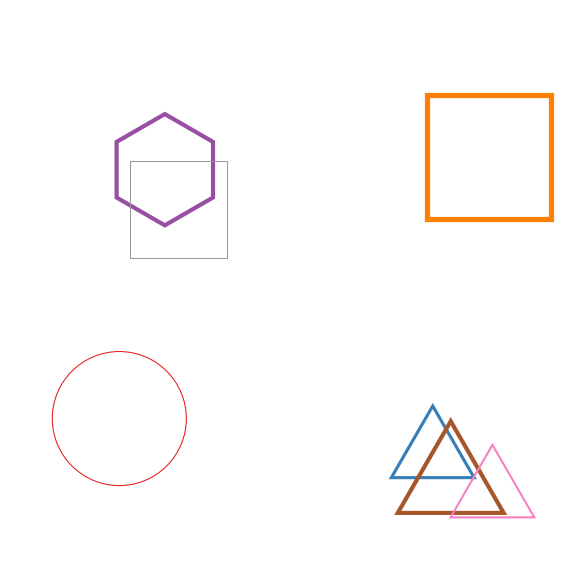[{"shape": "circle", "thickness": 0.5, "radius": 0.58, "center": [0.207, 0.274]}, {"shape": "triangle", "thickness": 1.5, "radius": 0.41, "center": [0.749, 0.213]}, {"shape": "hexagon", "thickness": 2, "radius": 0.48, "center": [0.285, 0.705]}, {"shape": "square", "thickness": 2.5, "radius": 0.53, "center": [0.847, 0.728]}, {"shape": "triangle", "thickness": 2, "radius": 0.53, "center": [0.78, 0.164]}, {"shape": "triangle", "thickness": 1, "radius": 0.42, "center": [0.853, 0.145]}, {"shape": "square", "thickness": 0.5, "radius": 0.42, "center": [0.309, 0.637]}]